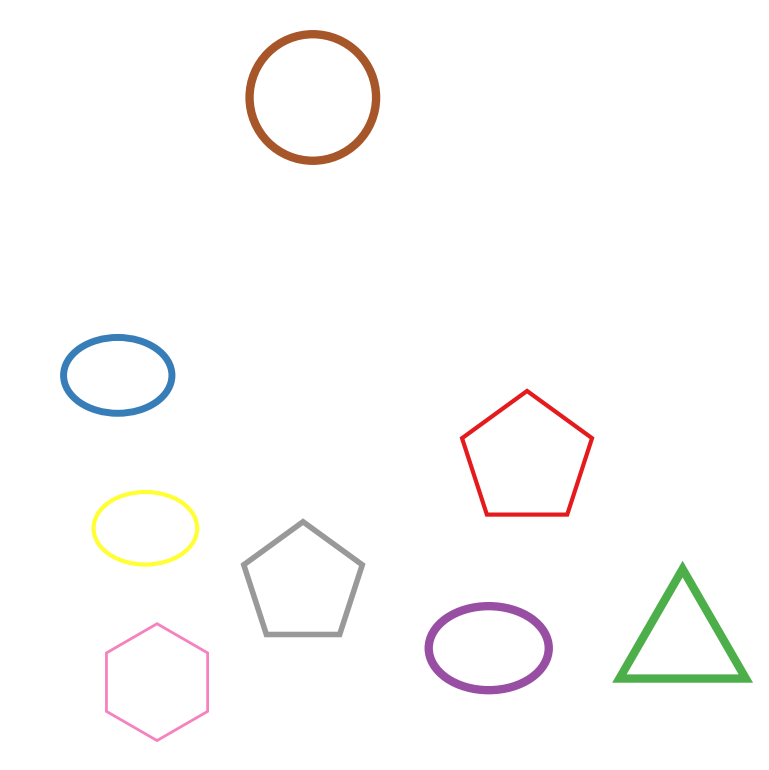[{"shape": "pentagon", "thickness": 1.5, "radius": 0.44, "center": [0.684, 0.404]}, {"shape": "oval", "thickness": 2.5, "radius": 0.35, "center": [0.153, 0.513]}, {"shape": "triangle", "thickness": 3, "radius": 0.47, "center": [0.887, 0.166]}, {"shape": "oval", "thickness": 3, "radius": 0.39, "center": [0.635, 0.158]}, {"shape": "oval", "thickness": 1.5, "radius": 0.34, "center": [0.189, 0.314]}, {"shape": "circle", "thickness": 3, "radius": 0.41, "center": [0.406, 0.873]}, {"shape": "hexagon", "thickness": 1, "radius": 0.38, "center": [0.204, 0.114]}, {"shape": "pentagon", "thickness": 2, "radius": 0.4, "center": [0.394, 0.241]}]